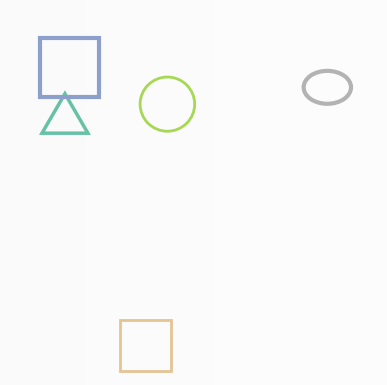[{"shape": "triangle", "thickness": 2.5, "radius": 0.34, "center": [0.168, 0.688]}, {"shape": "square", "thickness": 3, "radius": 0.38, "center": [0.178, 0.824]}, {"shape": "circle", "thickness": 2, "radius": 0.35, "center": [0.432, 0.73]}, {"shape": "square", "thickness": 2, "radius": 0.33, "center": [0.376, 0.103]}, {"shape": "oval", "thickness": 3, "radius": 0.31, "center": [0.845, 0.773]}]